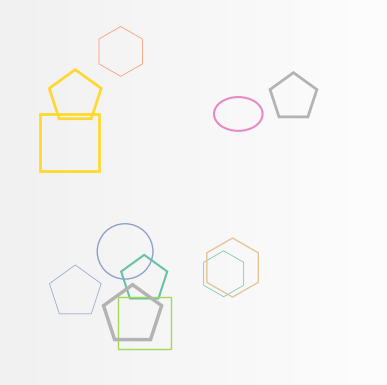[{"shape": "hexagon", "thickness": 0.5, "radius": 0.3, "center": [0.577, 0.289]}, {"shape": "pentagon", "thickness": 1.5, "radius": 0.31, "center": [0.372, 0.275]}, {"shape": "hexagon", "thickness": 0.5, "radius": 0.32, "center": [0.312, 0.866]}, {"shape": "circle", "thickness": 1, "radius": 0.36, "center": [0.323, 0.347]}, {"shape": "pentagon", "thickness": 0.5, "radius": 0.35, "center": [0.194, 0.242]}, {"shape": "oval", "thickness": 1.5, "radius": 0.31, "center": [0.615, 0.704]}, {"shape": "square", "thickness": 1, "radius": 0.34, "center": [0.373, 0.161]}, {"shape": "pentagon", "thickness": 2, "radius": 0.35, "center": [0.194, 0.749]}, {"shape": "square", "thickness": 2, "radius": 0.37, "center": [0.179, 0.63]}, {"shape": "hexagon", "thickness": 1, "radius": 0.38, "center": [0.6, 0.305]}, {"shape": "pentagon", "thickness": 2.5, "radius": 0.39, "center": [0.342, 0.182]}, {"shape": "pentagon", "thickness": 2, "radius": 0.32, "center": [0.757, 0.748]}]